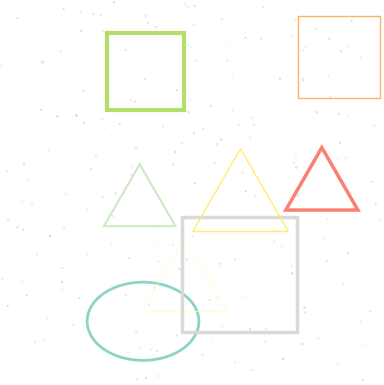[{"shape": "oval", "thickness": 2, "radius": 0.73, "center": [0.371, 0.166]}, {"shape": "triangle", "thickness": 0.5, "radius": 0.64, "center": [0.479, 0.255]}, {"shape": "triangle", "thickness": 2.5, "radius": 0.54, "center": [0.836, 0.509]}, {"shape": "square", "thickness": 1, "radius": 0.53, "center": [0.88, 0.852]}, {"shape": "square", "thickness": 3, "radius": 0.5, "center": [0.378, 0.814]}, {"shape": "square", "thickness": 2.5, "radius": 0.75, "center": [0.621, 0.288]}, {"shape": "triangle", "thickness": 1.5, "radius": 0.54, "center": [0.363, 0.466]}, {"shape": "triangle", "thickness": 1, "radius": 0.72, "center": [0.625, 0.47]}]